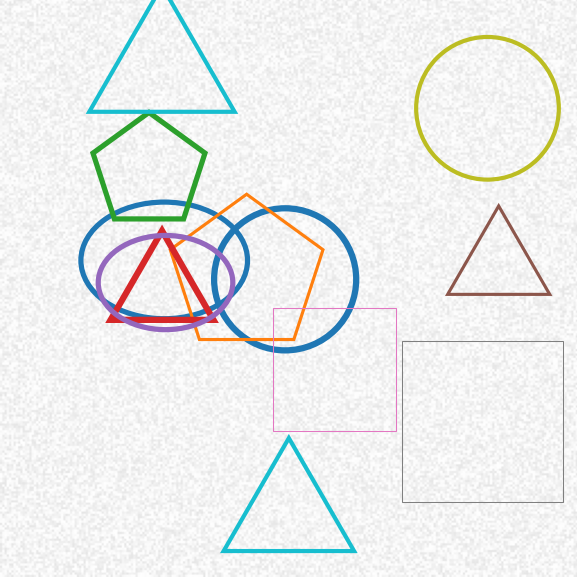[{"shape": "oval", "thickness": 2.5, "radius": 0.72, "center": [0.284, 0.548]}, {"shape": "circle", "thickness": 3, "radius": 0.62, "center": [0.494, 0.515]}, {"shape": "pentagon", "thickness": 1.5, "radius": 0.7, "center": [0.427, 0.524]}, {"shape": "pentagon", "thickness": 2.5, "radius": 0.51, "center": [0.258, 0.703]}, {"shape": "triangle", "thickness": 3, "radius": 0.51, "center": [0.281, 0.497]}, {"shape": "oval", "thickness": 2.5, "radius": 0.58, "center": [0.287, 0.51]}, {"shape": "triangle", "thickness": 1.5, "radius": 0.51, "center": [0.864, 0.54]}, {"shape": "square", "thickness": 0.5, "radius": 0.53, "center": [0.579, 0.359]}, {"shape": "square", "thickness": 0.5, "radius": 0.7, "center": [0.836, 0.269]}, {"shape": "circle", "thickness": 2, "radius": 0.62, "center": [0.844, 0.812]}, {"shape": "triangle", "thickness": 2, "radius": 0.65, "center": [0.5, 0.11]}, {"shape": "triangle", "thickness": 2, "radius": 0.73, "center": [0.28, 0.878]}]